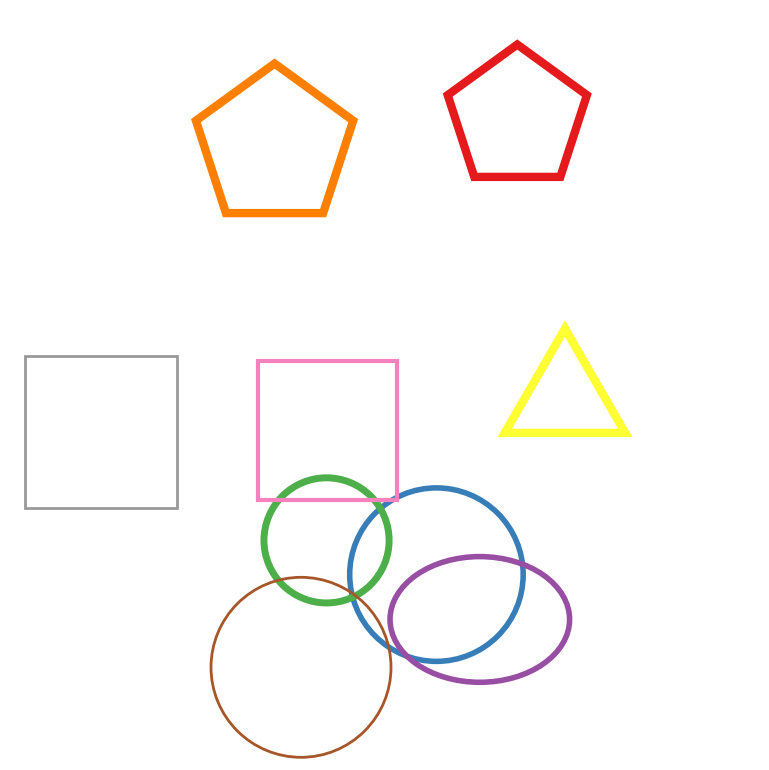[{"shape": "pentagon", "thickness": 3, "radius": 0.48, "center": [0.672, 0.847]}, {"shape": "circle", "thickness": 2, "radius": 0.56, "center": [0.567, 0.254]}, {"shape": "circle", "thickness": 2.5, "radius": 0.41, "center": [0.424, 0.298]}, {"shape": "oval", "thickness": 2, "radius": 0.58, "center": [0.623, 0.196]}, {"shape": "pentagon", "thickness": 3, "radius": 0.54, "center": [0.357, 0.81]}, {"shape": "triangle", "thickness": 3, "radius": 0.45, "center": [0.734, 0.483]}, {"shape": "circle", "thickness": 1, "radius": 0.58, "center": [0.391, 0.133]}, {"shape": "square", "thickness": 1.5, "radius": 0.45, "center": [0.426, 0.441]}, {"shape": "square", "thickness": 1, "radius": 0.49, "center": [0.132, 0.439]}]